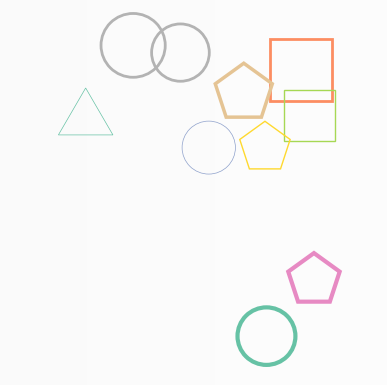[{"shape": "circle", "thickness": 3, "radius": 0.37, "center": [0.688, 0.127]}, {"shape": "triangle", "thickness": 0.5, "radius": 0.41, "center": [0.221, 0.69]}, {"shape": "square", "thickness": 2, "radius": 0.4, "center": [0.776, 0.818]}, {"shape": "circle", "thickness": 0.5, "radius": 0.34, "center": [0.539, 0.617]}, {"shape": "pentagon", "thickness": 3, "radius": 0.35, "center": [0.81, 0.273]}, {"shape": "square", "thickness": 1, "radius": 0.33, "center": [0.798, 0.699]}, {"shape": "pentagon", "thickness": 1, "radius": 0.34, "center": [0.684, 0.617]}, {"shape": "pentagon", "thickness": 2.5, "radius": 0.39, "center": [0.629, 0.758]}, {"shape": "circle", "thickness": 2, "radius": 0.37, "center": [0.466, 0.863]}, {"shape": "circle", "thickness": 2, "radius": 0.41, "center": [0.344, 0.882]}]